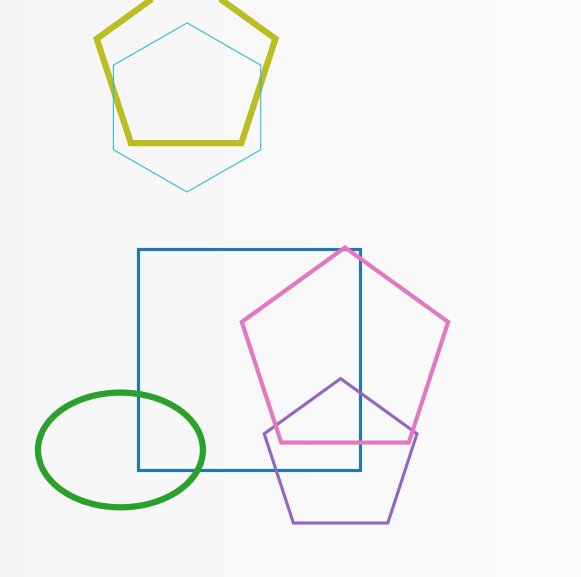[{"shape": "square", "thickness": 1.5, "radius": 0.96, "center": [0.429, 0.377]}, {"shape": "oval", "thickness": 3, "radius": 0.71, "center": [0.207, 0.22]}, {"shape": "pentagon", "thickness": 1.5, "radius": 0.69, "center": [0.586, 0.205]}, {"shape": "pentagon", "thickness": 2, "radius": 0.93, "center": [0.594, 0.384]}, {"shape": "pentagon", "thickness": 3, "radius": 0.81, "center": [0.32, 0.882]}, {"shape": "hexagon", "thickness": 0.5, "radius": 0.73, "center": [0.322, 0.813]}]